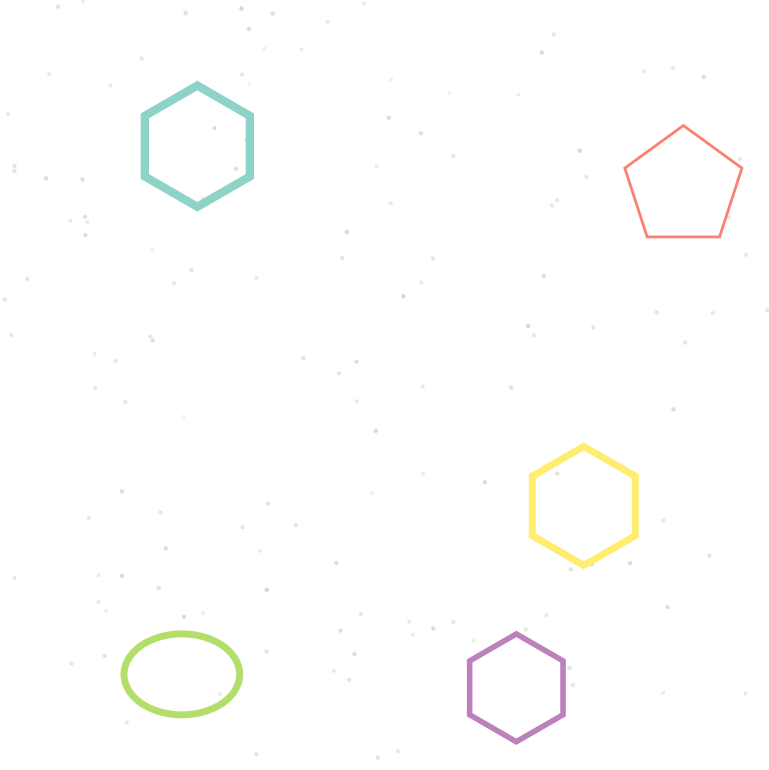[{"shape": "hexagon", "thickness": 3, "radius": 0.39, "center": [0.256, 0.81]}, {"shape": "pentagon", "thickness": 1, "radius": 0.4, "center": [0.887, 0.757]}, {"shape": "oval", "thickness": 2.5, "radius": 0.38, "center": [0.236, 0.124]}, {"shape": "hexagon", "thickness": 2, "radius": 0.35, "center": [0.671, 0.107]}, {"shape": "hexagon", "thickness": 2.5, "radius": 0.39, "center": [0.758, 0.343]}]